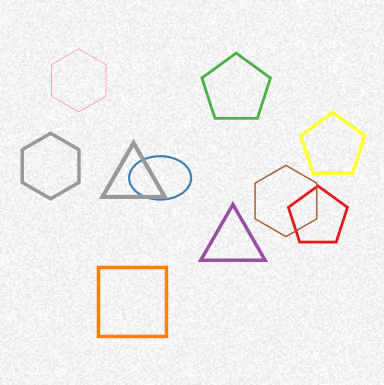[{"shape": "pentagon", "thickness": 2, "radius": 0.4, "center": [0.826, 0.436]}, {"shape": "oval", "thickness": 1.5, "radius": 0.4, "center": [0.416, 0.538]}, {"shape": "pentagon", "thickness": 2, "radius": 0.47, "center": [0.613, 0.768]}, {"shape": "triangle", "thickness": 2.5, "radius": 0.48, "center": [0.605, 0.372]}, {"shape": "square", "thickness": 2.5, "radius": 0.44, "center": [0.342, 0.217]}, {"shape": "pentagon", "thickness": 2.5, "radius": 0.44, "center": [0.864, 0.62]}, {"shape": "hexagon", "thickness": 1, "radius": 0.46, "center": [0.743, 0.478]}, {"shape": "hexagon", "thickness": 0.5, "radius": 0.41, "center": [0.205, 0.791]}, {"shape": "hexagon", "thickness": 2.5, "radius": 0.43, "center": [0.131, 0.569]}, {"shape": "triangle", "thickness": 3, "radius": 0.47, "center": [0.347, 0.535]}]